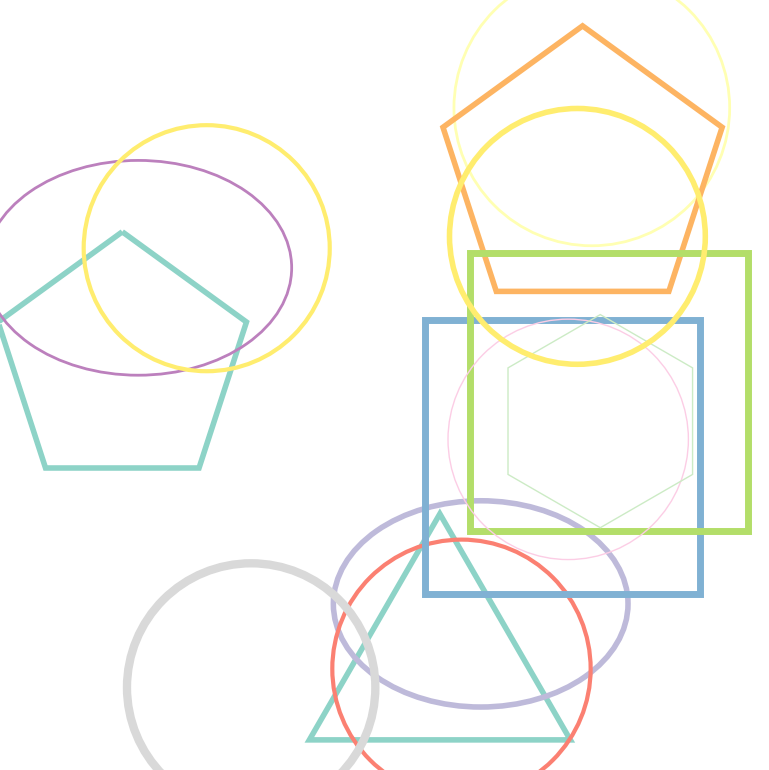[{"shape": "triangle", "thickness": 2, "radius": 0.98, "center": [0.571, 0.137]}, {"shape": "pentagon", "thickness": 2, "radius": 0.85, "center": [0.159, 0.529]}, {"shape": "circle", "thickness": 1, "radius": 0.9, "center": [0.769, 0.86]}, {"shape": "oval", "thickness": 2, "radius": 0.96, "center": [0.624, 0.216]}, {"shape": "circle", "thickness": 1.5, "radius": 0.84, "center": [0.599, 0.131]}, {"shape": "square", "thickness": 2.5, "radius": 0.89, "center": [0.73, 0.406]}, {"shape": "pentagon", "thickness": 2, "radius": 0.95, "center": [0.757, 0.776]}, {"shape": "square", "thickness": 2.5, "radius": 0.9, "center": [0.791, 0.49]}, {"shape": "circle", "thickness": 0.5, "radius": 0.78, "center": [0.738, 0.429]}, {"shape": "circle", "thickness": 3, "radius": 0.81, "center": [0.326, 0.107]}, {"shape": "oval", "thickness": 1, "radius": 1.0, "center": [0.18, 0.652]}, {"shape": "hexagon", "thickness": 0.5, "radius": 0.69, "center": [0.78, 0.453]}, {"shape": "circle", "thickness": 1.5, "radius": 0.8, "center": [0.268, 0.678]}, {"shape": "circle", "thickness": 2, "radius": 0.83, "center": [0.75, 0.693]}]